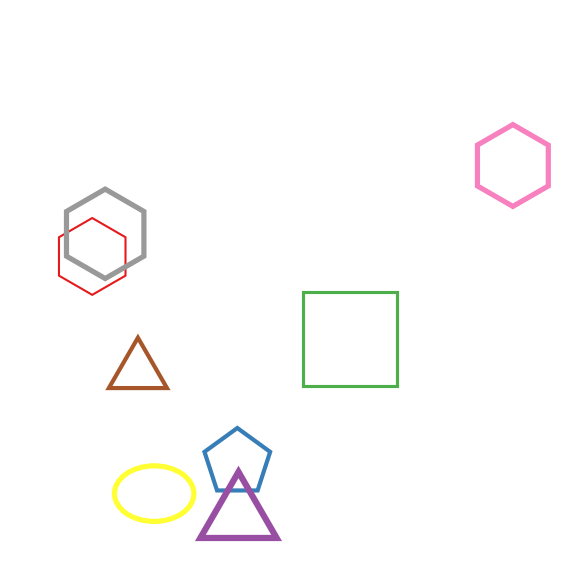[{"shape": "hexagon", "thickness": 1, "radius": 0.33, "center": [0.16, 0.555]}, {"shape": "pentagon", "thickness": 2, "radius": 0.3, "center": [0.411, 0.198]}, {"shape": "square", "thickness": 1.5, "radius": 0.4, "center": [0.606, 0.412]}, {"shape": "triangle", "thickness": 3, "radius": 0.38, "center": [0.413, 0.106]}, {"shape": "oval", "thickness": 2.5, "radius": 0.34, "center": [0.267, 0.144]}, {"shape": "triangle", "thickness": 2, "radius": 0.29, "center": [0.239, 0.356]}, {"shape": "hexagon", "thickness": 2.5, "radius": 0.35, "center": [0.888, 0.713]}, {"shape": "hexagon", "thickness": 2.5, "radius": 0.39, "center": [0.182, 0.594]}]